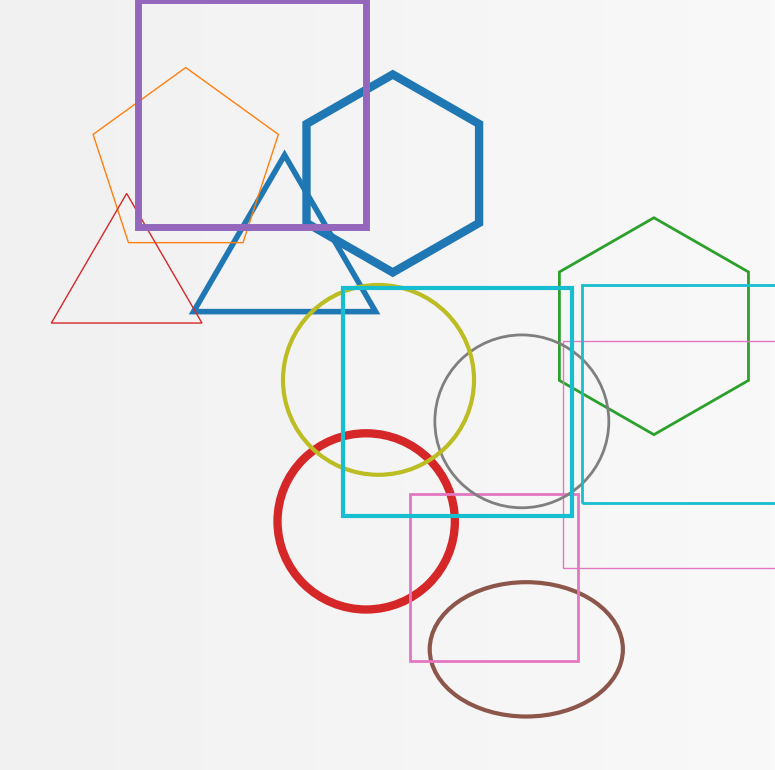[{"shape": "hexagon", "thickness": 3, "radius": 0.64, "center": [0.507, 0.775]}, {"shape": "triangle", "thickness": 2, "radius": 0.68, "center": [0.367, 0.663]}, {"shape": "pentagon", "thickness": 0.5, "radius": 0.63, "center": [0.24, 0.787]}, {"shape": "hexagon", "thickness": 1, "radius": 0.7, "center": [0.844, 0.576]}, {"shape": "triangle", "thickness": 0.5, "radius": 0.56, "center": [0.163, 0.637]}, {"shape": "circle", "thickness": 3, "radius": 0.57, "center": [0.473, 0.323]}, {"shape": "square", "thickness": 2.5, "radius": 0.74, "center": [0.325, 0.853]}, {"shape": "oval", "thickness": 1.5, "radius": 0.62, "center": [0.679, 0.157]}, {"shape": "square", "thickness": 1, "radius": 0.54, "center": [0.637, 0.25]}, {"shape": "square", "thickness": 0.5, "radius": 0.74, "center": [0.873, 0.41]}, {"shape": "circle", "thickness": 1, "radius": 0.56, "center": [0.673, 0.453]}, {"shape": "circle", "thickness": 1.5, "radius": 0.62, "center": [0.488, 0.507]}, {"shape": "square", "thickness": 1.5, "radius": 0.74, "center": [0.591, 0.478]}, {"shape": "square", "thickness": 1, "radius": 0.71, "center": [0.893, 0.488]}]